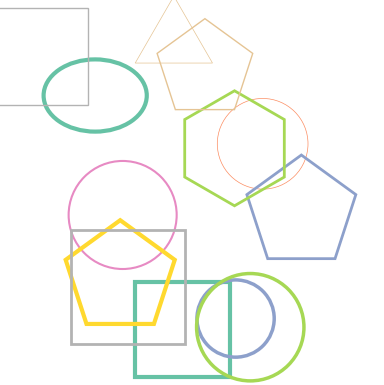[{"shape": "square", "thickness": 3, "radius": 0.62, "center": [0.474, 0.145]}, {"shape": "oval", "thickness": 3, "radius": 0.67, "center": [0.247, 0.752]}, {"shape": "circle", "thickness": 0.5, "radius": 0.59, "center": [0.682, 0.626]}, {"shape": "circle", "thickness": 2.5, "radius": 0.5, "center": [0.612, 0.173]}, {"shape": "pentagon", "thickness": 2, "radius": 0.74, "center": [0.783, 0.449]}, {"shape": "circle", "thickness": 1.5, "radius": 0.7, "center": [0.319, 0.442]}, {"shape": "circle", "thickness": 2.5, "radius": 0.7, "center": [0.65, 0.15]}, {"shape": "hexagon", "thickness": 2, "radius": 0.75, "center": [0.609, 0.615]}, {"shape": "pentagon", "thickness": 3, "radius": 0.74, "center": [0.312, 0.279]}, {"shape": "triangle", "thickness": 0.5, "radius": 0.58, "center": [0.452, 0.894]}, {"shape": "pentagon", "thickness": 1, "radius": 0.65, "center": [0.532, 0.821]}, {"shape": "square", "thickness": 2, "radius": 0.74, "center": [0.332, 0.254]}, {"shape": "square", "thickness": 1, "radius": 0.63, "center": [0.103, 0.854]}]